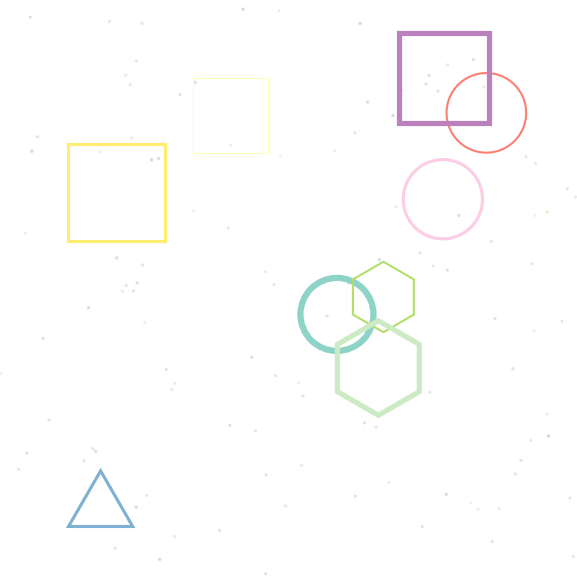[{"shape": "circle", "thickness": 3, "radius": 0.32, "center": [0.583, 0.455]}, {"shape": "square", "thickness": 0.5, "radius": 0.32, "center": [0.399, 0.8]}, {"shape": "circle", "thickness": 1, "radius": 0.34, "center": [0.842, 0.804]}, {"shape": "triangle", "thickness": 1.5, "radius": 0.32, "center": [0.174, 0.12]}, {"shape": "hexagon", "thickness": 1, "radius": 0.3, "center": [0.664, 0.485]}, {"shape": "circle", "thickness": 1.5, "radius": 0.34, "center": [0.767, 0.654]}, {"shape": "square", "thickness": 2.5, "radius": 0.39, "center": [0.769, 0.864]}, {"shape": "hexagon", "thickness": 2.5, "radius": 0.41, "center": [0.655, 0.362]}, {"shape": "square", "thickness": 1.5, "radius": 0.42, "center": [0.201, 0.665]}]